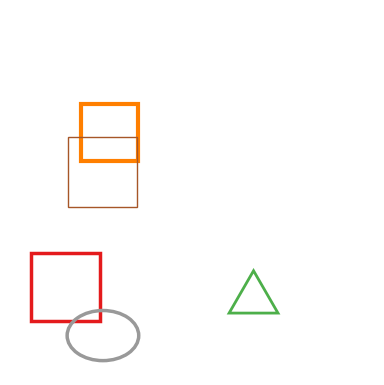[{"shape": "square", "thickness": 2.5, "radius": 0.45, "center": [0.17, 0.254]}, {"shape": "triangle", "thickness": 2, "radius": 0.37, "center": [0.659, 0.223]}, {"shape": "square", "thickness": 3, "radius": 0.37, "center": [0.285, 0.656]}, {"shape": "square", "thickness": 1, "radius": 0.45, "center": [0.266, 0.554]}, {"shape": "oval", "thickness": 2.5, "radius": 0.46, "center": [0.267, 0.128]}]